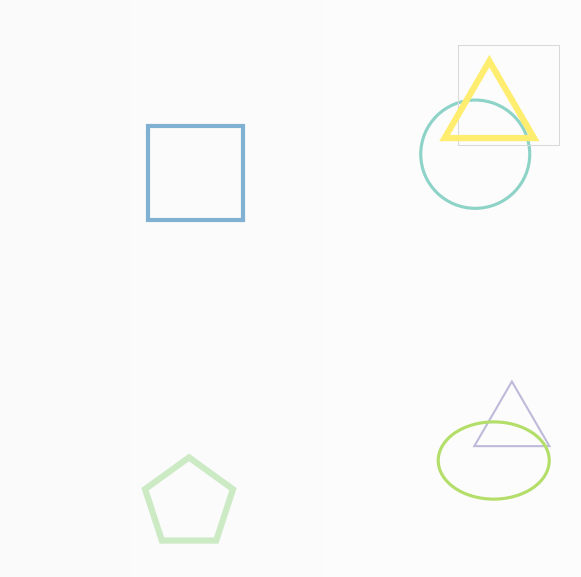[{"shape": "circle", "thickness": 1.5, "radius": 0.47, "center": [0.818, 0.732]}, {"shape": "triangle", "thickness": 1, "radius": 0.37, "center": [0.881, 0.264]}, {"shape": "square", "thickness": 2, "radius": 0.41, "center": [0.336, 0.7]}, {"shape": "oval", "thickness": 1.5, "radius": 0.48, "center": [0.849, 0.202]}, {"shape": "square", "thickness": 0.5, "radius": 0.43, "center": [0.874, 0.834]}, {"shape": "pentagon", "thickness": 3, "radius": 0.4, "center": [0.325, 0.128]}, {"shape": "triangle", "thickness": 3, "radius": 0.44, "center": [0.842, 0.804]}]